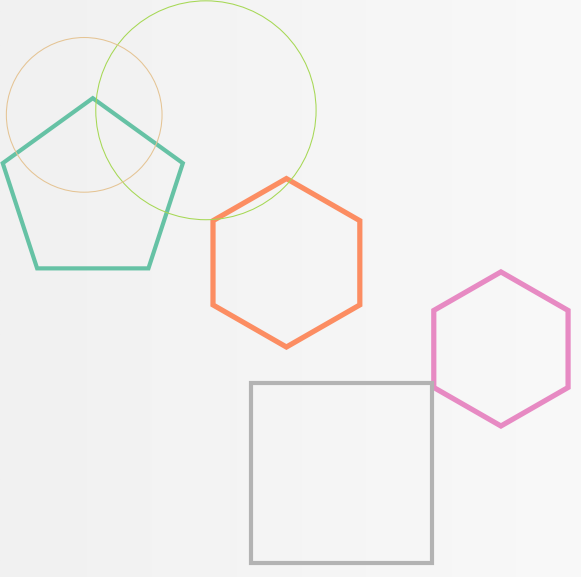[{"shape": "pentagon", "thickness": 2, "radius": 0.81, "center": [0.16, 0.666]}, {"shape": "hexagon", "thickness": 2.5, "radius": 0.73, "center": [0.493, 0.544]}, {"shape": "hexagon", "thickness": 2.5, "radius": 0.67, "center": [0.862, 0.395]}, {"shape": "circle", "thickness": 0.5, "radius": 0.95, "center": [0.354, 0.808]}, {"shape": "circle", "thickness": 0.5, "radius": 0.67, "center": [0.145, 0.8]}, {"shape": "square", "thickness": 2, "radius": 0.78, "center": [0.587, 0.181]}]